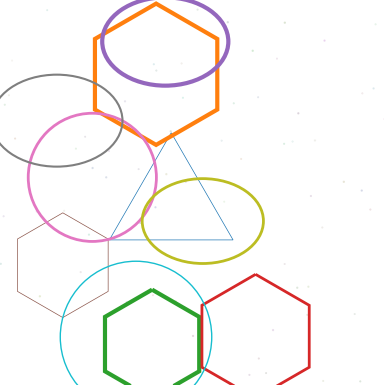[{"shape": "triangle", "thickness": 0.5, "radius": 0.93, "center": [0.445, 0.47]}, {"shape": "hexagon", "thickness": 3, "radius": 0.92, "center": [0.405, 0.807]}, {"shape": "hexagon", "thickness": 3, "radius": 0.71, "center": [0.395, 0.106]}, {"shape": "hexagon", "thickness": 2, "radius": 0.8, "center": [0.664, 0.127]}, {"shape": "oval", "thickness": 3, "radius": 0.82, "center": [0.429, 0.892]}, {"shape": "hexagon", "thickness": 0.5, "radius": 0.68, "center": [0.163, 0.311]}, {"shape": "circle", "thickness": 2, "radius": 0.83, "center": [0.24, 0.539]}, {"shape": "oval", "thickness": 1.5, "radius": 0.85, "center": [0.147, 0.687]}, {"shape": "oval", "thickness": 2, "radius": 0.79, "center": [0.527, 0.426]}, {"shape": "circle", "thickness": 1, "radius": 0.98, "center": [0.353, 0.125]}]